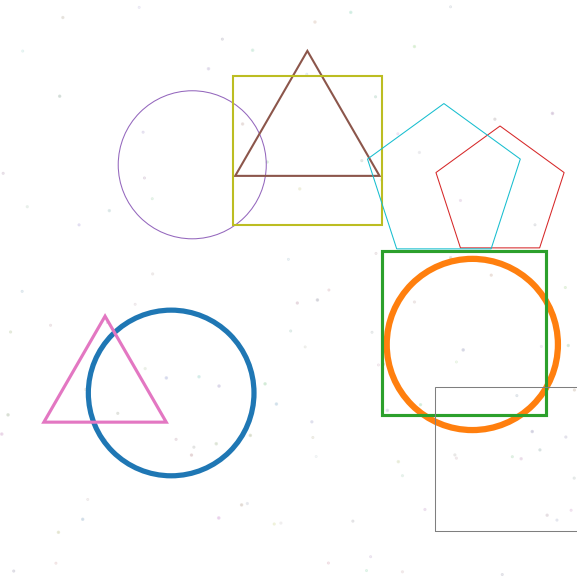[{"shape": "circle", "thickness": 2.5, "radius": 0.72, "center": [0.296, 0.319]}, {"shape": "circle", "thickness": 3, "radius": 0.74, "center": [0.818, 0.403]}, {"shape": "square", "thickness": 1.5, "radius": 0.71, "center": [0.803, 0.422]}, {"shape": "pentagon", "thickness": 0.5, "radius": 0.58, "center": [0.866, 0.664]}, {"shape": "circle", "thickness": 0.5, "radius": 0.64, "center": [0.333, 0.714]}, {"shape": "triangle", "thickness": 1, "radius": 0.72, "center": [0.532, 0.767]}, {"shape": "triangle", "thickness": 1.5, "radius": 0.61, "center": [0.182, 0.329]}, {"shape": "square", "thickness": 0.5, "radius": 0.62, "center": [0.879, 0.204]}, {"shape": "square", "thickness": 1, "radius": 0.65, "center": [0.533, 0.738]}, {"shape": "pentagon", "thickness": 0.5, "radius": 0.7, "center": [0.769, 0.681]}]